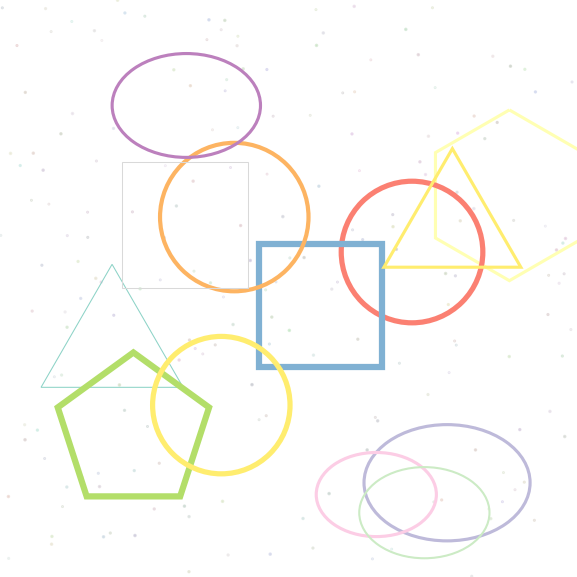[{"shape": "triangle", "thickness": 0.5, "radius": 0.71, "center": [0.194, 0.399]}, {"shape": "hexagon", "thickness": 1.5, "radius": 0.74, "center": [0.882, 0.661]}, {"shape": "oval", "thickness": 1.5, "radius": 0.72, "center": [0.774, 0.163]}, {"shape": "circle", "thickness": 2.5, "radius": 0.61, "center": [0.713, 0.563]}, {"shape": "square", "thickness": 3, "radius": 0.53, "center": [0.555, 0.471]}, {"shape": "circle", "thickness": 2, "radius": 0.64, "center": [0.406, 0.623]}, {"shape": "pentagon", "thickness": 3, "radius": 0.69, "center": [0.231, 0.251]}, {"shape": "oval", "thickness": 1.5, "radius": 0.52, "center": [0.652, 0.143]}, {"shape": "square", "thickness": 0.5, "radius": 0.55, "center": [0.32, 0.609]}, {"shape": "oval", "thickness": 1.5, "radius": 0.64, "center": [0.323, 0.816]}, {"shape": "oval", "thickness": 1, "radius": 0.56, "center": [0.735, 0.111]}, {"shape": "circle", "thickness": 2.5, "radius": 0.59, "center": [0.383, 0.298]}, {"shape": "triangle", "thickness": 1.5, "radius": 0.68, "center": [0.783, 0.605]}]